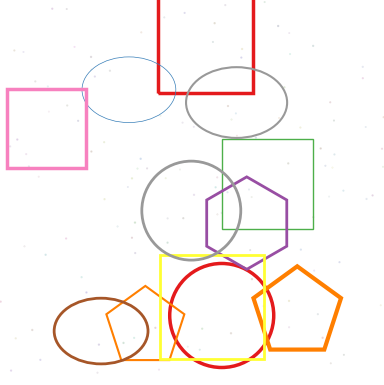[{"shape": "circle", "thickness": 2.5, "radius": 0.68, "center": [0.576, 0.181]}, {"shape": "square", "thickness": 2.5, "radius": 0.62, "center": [0.534, 0.882]}, {"shape": "oval", "thickness": 0.5, "radius": 0.61, "center": [0.335, 0.767]}, {"shape": "square", "thickness": 1, "radius": 0.59, "center": [0.695, 0.522]}, {"shape": "hexagon", "thickness": 2, "radius": 0.6, "center": [0.641, 0.42]}, {"shape": "pentagon", "thickness": 1.5, "radius": 0.53, "center": [0.378, 0.151]}, {"shape": "pentagon", "thickness": 3, "radius": 0.6, "center": [0.772, 0.189]}, {"shape": "square", "thickness": 2, "radius": 0.68, "center": [0.55, 0.204]}, {"shape": "oval", "thickness": 2, "radius": 0.61, "center": [0.263, 0.14]}, {"shape": "square", "thickness": 2.5, "radius": 0.51, "center": [0.121, 0.667]}, {"shape": "circle", "thickness": 2, "radius": 0.64, "center": [0.497, 0.453]}, {"shape": "oval", "thickness": 1.5, "radius": 0.66, "center": [0.615, 0.734]}]